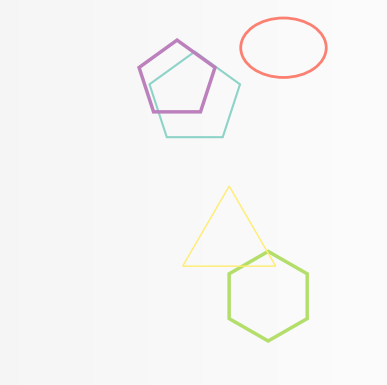[{"shape": "pentagon", "thickness": 1.5, "radius": 0.61, "center": [0.503, 0.743]}, {"shape": "oval", "thickness": 2, "radius": 0.55, "center": [0.732, 0.876]}, {"shape": "hexagon", "thickness": 2.5, "radius": 0.58, "center": [0.692, 0.231]}, {"shape": "pentagon", "thickness": 2.5, "radius": 0.52, "center": [0.457, 0.793]}, {"shape": "triangle", "thickness": 1, "radius": 0.69, "center": [0.591, 0.378]}]